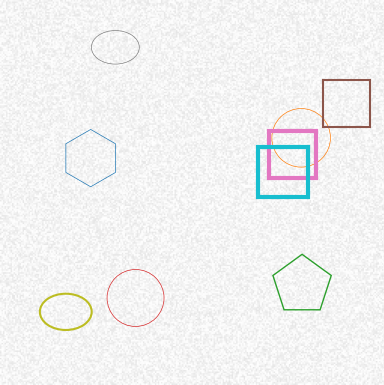[{"shape": "hexagon", "thickness": 0.5, "radius": 0.37, "center": [0.236, 0.589]}, {"shape": "circle", "thickness": 0.5, "radius": 0.38, "center": [0.782, 0.642]}, {"shape": "pentagon", "thickness": 1, "radius": 0.4, "center": [0.785, 0.26]}, {"shape": "circle", "thickness": 0.5, "radius": 0.37, "center": [0.352, 0.226]}, {"shape": "square", "thickness": 1.5, "radius": 0.31, "center": [0.899, 0.731]}, {"shape": "square", "thickness": 3, "radius": 0.3, "center": [0.759, 0.598]}, {"shape": "oval", "thickness": 0.5, "radius": 0.31, "center": [0.3, 0.877]}, {"shape": "oval", "thickness": 1.5, "radius": 0.34, "center": [0.171, 0.19]}, {"shape": "square", "thickness": 3, "radius": 0.32, "center": [0.736, 0.554]}]